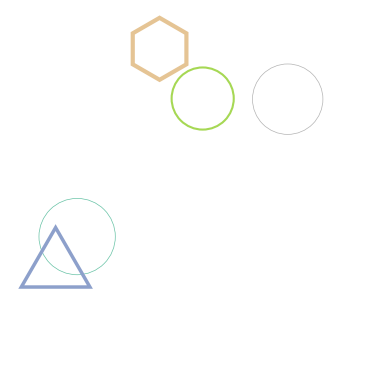[{"shape": "circle", "thickness": 0.5, "radius": 0.5, "center": [0.2, 0.386]}, {"shape": "triangle", "thickness": 2.5, "radius": 0.51, "center": [0.144, 0.306]}, {"shape": "circle", "thickness": 1.5, "radius": 0.4, "center": [0.526, 0.744]}, {"shape": "hexagon", "thickness": 3, "radius": 0.4, "center": [0.414, 0.873]}, {"shape": "circle", "thickness": 0.5, "radius": 0.46, "center": [0.747, 0.742]}]